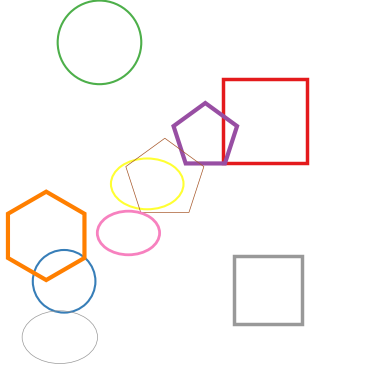[{"shape": "square", "thickness": 2.5, "radius": 0.54, "center": [0.689, 0.685]}, {"shape": "circle", "thickness": 1.5, "radius": 0.41, "center": [0.167, 0.269]}, {"shape": "circle", "thickness": 1.5, "radius": 0.54, "center": [0.258, 0.89]}, {"shape": "pentagon", "thickness": 3, "radius": 0.43, "center": [0.533, 0.646]}, {"shape": "hexagon", "thickness": 3, "radius": 0.57, "center": [0.12, 0.387]}, {"shape": "oval", "thickness": 1.5, "radius": 0.47, "center": [0.382, 0.522]}, {"shape": "pentagon", "thickness": 0.5, "radius": 0.53, "center": [0.428, 0.534]}, {"shape": "oval", "thickness": 2, "radius": 0.4, "center": [0.334, 0.395]}, {"shape": "square", "thickness": 2.5, "radius": 0.44, "center": [0.695, 0.246]}, {"shape": "oval", "thickness": 0.5, "radius": 0.49, "center": [0.155, 0.124]}]